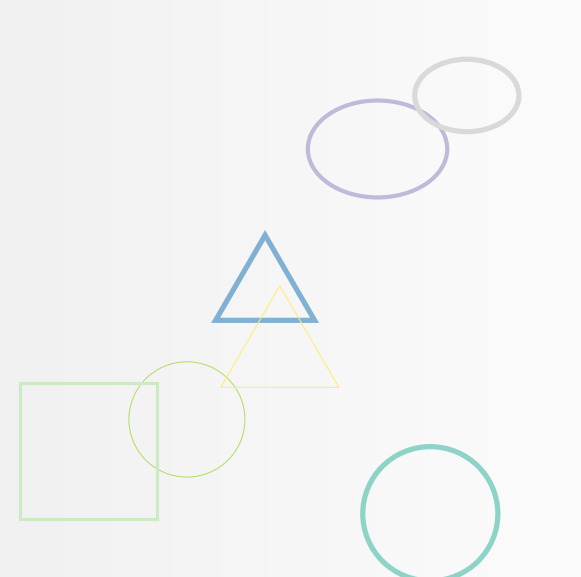[{"shape": "circle", "thickness": 2.5, "radius": 0.58, "center": [0.74, 0.11]}, {"shape": "oval", "thickness": 2, "radius": 0.6, "center": [0.65, 0.741]}, {"shape": "triangle", "thickness": 2.5, "radius": 0.49, "center": [0.456, 0.494]}, {"shape": "circle", "thickness": 0.5, "radius": 0.5, "center": [0.322, 0.273]}, {"shape": "oval", "thickness": 2.5, "radius": 0.45, "center": [0.803, 0.834]}, {"shape": "square", "thickness": 1.5, "radius": 0.59, "center": [0.152, 0.218]}, {"shape": "triangle", "thickness": 0.5, "radius": 0.59, "center": [0.481, 0.387]}]